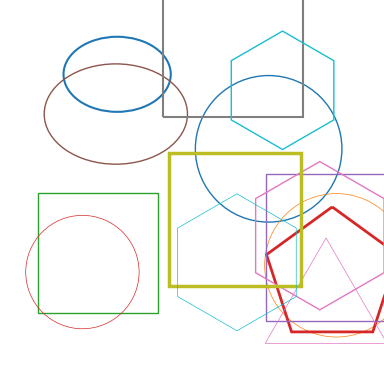[{"shape": "oval", "thickness": 1.5, "radius": 0.7, "center": [0.304, 0.807]}, {"shape": "circle", "thickness": 1, "radius": 0.95, "center": [0.698, 0.613]}, {"shape": "circle", "thickness": 0.5, "radius": 0.93, "center": [0.874, 0.311]}, {"shape": "square", "thickness": 1, "radius": 0.78, "center": [0.254, 0.343]}, {"shape": "circle", "thickness": 0.5, "radius": 0.74, "center": [0.214, 0.293]}, {"shape": "pentagon", "thickness": 2, "radius": 0.9, "center": [0.863, 0.283]}, {"shape": "square", "thickness": 1, "radius": 0.96, "center": [0.883, 0.357]}, {"shape": "oval", "thickness": 1, "radius": 0.93, "center": [0.301, 0.704]}, {"shape": "triangle", "thickness": 0.5, "radius": 0.91, "center": [0.847, 0.199]}, {"shape": "hexagon", "thickness": 1, "radius": 0.96, "center": [0.831, 0.388]}, {"shape": "square", "thickness": 1.5, "radius": 0.91, "center": [0.606, 0.879]}, {"shape": "square", "thickness": 2.5, "radius": 0.86, "center": [0.611, 0.43]}, {"shape": "hexagon", "thickness": 0.5, "radius": 0.89, "center": [0.615, 0.319]}, {"shape": "hexagon", "thickness": 1, "radius": 0.77, "center": [0.734, 0.765]}]